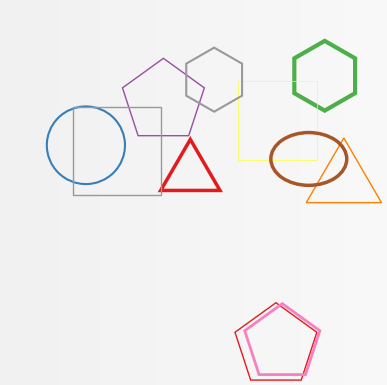[{"shape": "triangle", "thickness": 2.5, "radius": 0.44, "center": [0.491, 0.55]}, {"shape": "pentagon", "thickness": 1, "radius": 0.56, "center": [0.712, 0.103]}, {"shape": "circle", "thickness": 1.5, "radius": 0.5, "center": [0.222, 0.623]}, {"shape": "hexagon", "thickness": 3, "radius": 0.45, "center": [0.838, 0.803]}, {"shape": "pentagon", "thickness": 1, "radius": 0.56, "center": [0.422, 0.737]}, {"shape": "triangle", "thickness": 1, "radius": 0.56, "center": [0.887, 0.53]}, {"shape": "square", "thickness": 0.5, "radius": 0.51, "center": [0.716, 0.687]}, {"shape": "oval", "thickness": 2.5, "radius": 0.49, "center": [0.797, 0.587]}, {"shape": "pentagon", "thickness": 2, "radius": 0.51, "center": [0.728, 0.109]}, {"shape": "hexagon", "thickness": 1.5, "radius": 0.42, "center": [0.553, 0.793]}, {"shape": "square", "thickness": 1, "radius": 0.57, "center": [0.301, 0.608]}]